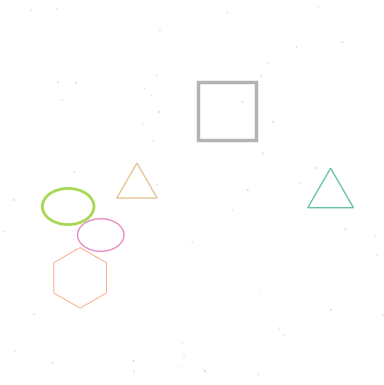[{"shape": "triangle", "thickness": 1, "radius": 0.34, "center": [0.859, 0.495]}, {"shape": "hexagon", "thickness": 0.5, "radius": 0.39, "center": [0.208, 0.278]}, {"shape": "oval", "thickness": 1, "radius": 0.3, "center": [0.262, 0.39]}, {"shape": "oval", "thickness": 2, "radius": 0.34, "center": [0.177, 0.464]}, {"shape": "triangle", "thickness": 1, "radius": 0.3, "center": [0.356, 0.516]}, {"shape": "square", "thickness": 2.5, "radius": 0.38, "center": [0.589, 0.713]}]